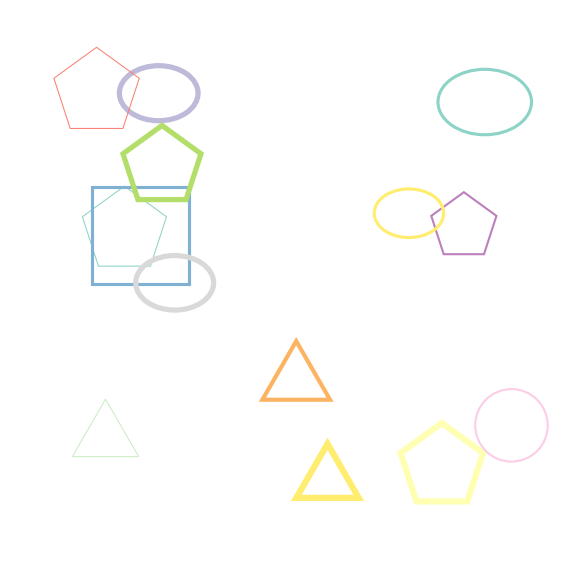[{"shape": "oval", "thickness": 1.5, "radius": 0.4, "center": [0.839, 0.822]}, {"shape": "pentagon", "thickness": 0.5, "radius": 0.38, "center": [0.215, 0.6]}, {"shape": "pentagon", "thickness": 3, "radius": 0.38, "center": [0.765, 0.192]}, {"shape": "oval", "thickness": 2.5, "radius": 0.34, "center": [0.275, 0.838]}, {"shape": "pentagon", "thickness": 0.5, "radius": 0.39, "center": [0.167, 0.84]}, {"shape": "square", "thickness": 1.5, "radius": 0.42, "center": [0.243, 0.591]}, {"shape": "triangle", "thickness": 2, "radius": 0.34, "center": [0.513, 0.341]}, {"shape": "pentagon", "thickness": 2.5, "radius": 0.35, "center": [0.28, 0.711]}, {"shape": "circle", "thickness": 1, "radius": 0.31, "center": [0.886, 0.263]}, {"shape": "oval", "thickness": 2.5, "radius": 0.34, "center": [0.302, 0.509]}, {"shape": "pentagon", "thickness": 1, "radius": 0.3, "center": [0.803, 0.607]}, {"shape": "triangle", "thickness": 0.5, "radius": 0.33, "center": [0.183, 0.242]}, {"shape": "triangle", "thickness": 3, "radius": 0.31, "center": [0.567, 0.168]}, {"shape": "oval", "thickness": 1.5, "radius": 0.3, "center": [0.708, 0.63]}]